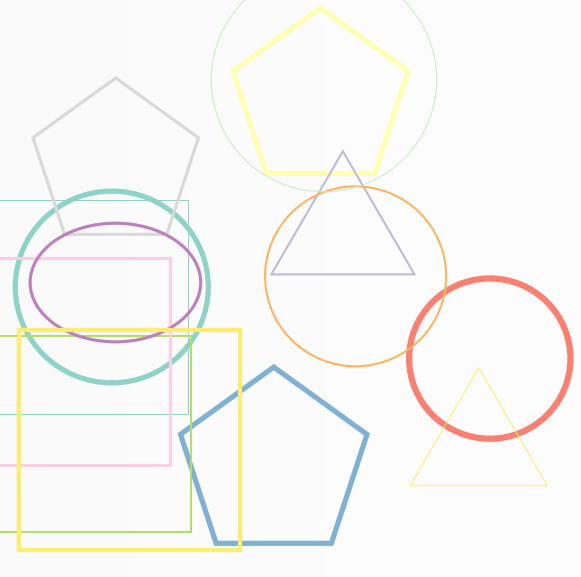[{"shape": "circle", "thickness": 2.5, "radius": 0.83, "center": [0.192, 0.502]}, {"shape": "square", "thickness": 0.5, "radius": 0.93, "center": [0.137, 0.468]}, {"shape": "pentagon", "thickness": 2.5, "radius": 0.79, "center": [0.551, 0.827]}, {"shape": "triangle", "thickness": 1, "radius": 0.71, "center": [0.59, 0.595]}, {"shape": "circle", "thickness": 3, "radius": 0.69, "center": [0.843, 0.378]}, {"shape": "pentagon", "thickness": 2.5, "radius": 0.84, "center": [0.471, 0.195]}, {"shape": "circle", "thickness": 1, "radius": 0.78, "center": [0.612, 0.521]}, {"shape": "square", "thickness": 1, "radius": 0.85, "center": [0.158, 0.248]}, {"shape": "square", "thickness": 1.5, "radius": 0.9, "center": [0.113, 0.373]}, {"shape": "pentagon", "thickness": 1.5, "radius": 0.75, "center": [0.199, 0.714]}, {"shape": "oval", "thickness": 1.5, "radius": 0.73, "center": [0.199, 0.51]}, {"shape": "circle", "thickness": 0.5, "radius": 0.97, "center": [0.557, 0.861]}, {"shape": "triangle", "thickness": 0.5, "radius": 0.68, "center": [0.824, 0.226]}, {"shape": "square", "thickness": 2, "radius": 0.95, "center": [0.223, 0.237]}]